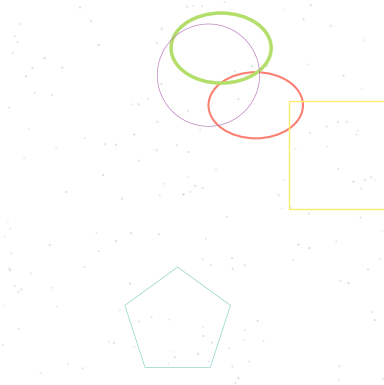[{"shape": "pentagon", "thickness": 0.5, "radius": 0.72, "center": [0.461, 0.162]}, {"shape": "oval", "thickness": 1.5, "radius": 0.61, "center": [0.664, 0.727]}, {"shape": "oval", "thickness": 2.5, "radius": 0.65, "center": [0.574, 0.875]}, {"shape": "circle", "thickness": 0.5, "radius": 0.66, "center": [0.541, 0.805]}, {"shape": "square", "thickness": 1, "radius": 0.7, "center": [0.892, 0.598]}]